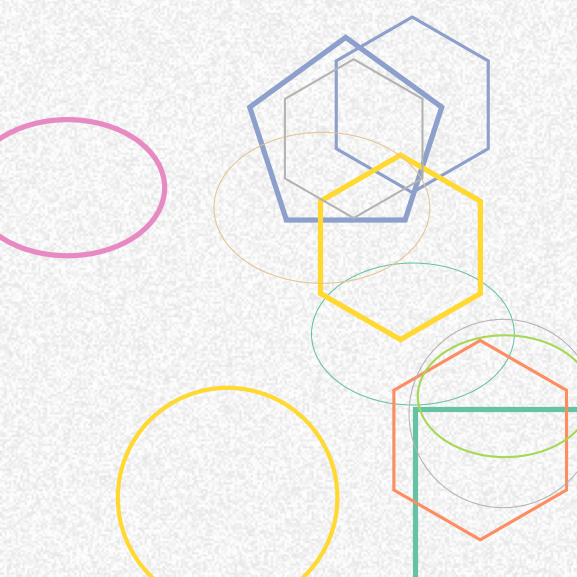[{"shape": "square", "thickness": 2.5, "radius": 0.88, "center": [0.894, 0.116]}, {"shape": "oval", "thickness": 0.5, "radius": 0.88, "center": [0.715, 0.421]}, {"shape": "hexagon", "thickness": 1.5, "radius": 0.86, "center": [0.832, 0.237]}, {"shape": "pentagon", "thickness": 2.5, "radius": 0.87, "center": [0.599, 0.76]}, {"shape": "hexagon", "thickness": 1.5, "radius": 0.76, "center": [0.714, 0.818]}, {"shape": "oval", "thickness": 2.5, "radius": 0.84, "center": [0.117, 0.674]}, {"shape": "oval", "thickness": 1, "radius": 0.75, "center": [0.874, 0.313]}, {"shape": "circle", "thickness": 2, "radius": 0.95, "center": [0.394, 0.137]}, {"shape": "hexagon", "thickness": 2.5, "radius": 0.8, "center": [0.693, 0.571]}, {"shape": "oval", "thickness": 0.5, "radius": 0.93, "center": [0.557, 0.639]}, {"shape": "circle", "thickness": 0.5, "radius": 0.82, "center": [0.871, 0.283]}, {"shape": "hexagon", "thickness": 1, "radius": 0.69, "center": [0.612, 0.759]}]